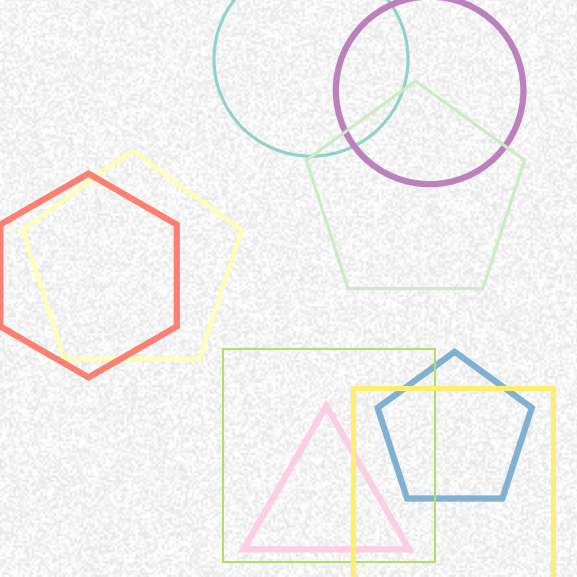[{"shape": "circle", "thickness": 1.5, "radius": 0.84, "center": [0.539, 0.897]}, {"shape": "pentagon", "thickness": 2, "radius": 1.0, "center": [0.229, 0.539]}, {"shape": "hexagon", "thickness": 3, "radius": 0.88, "center": [0.153, 0.522]}, {"shape": "pentagon", "thickness": 3, "radius": 0.7, "center": [0.787, 0.25]}, {"shape": "square", "thickness": 1, "radius": 0.92, "center": [0.57, 0.21]}, {"shape": "triangle", "thickness": 3, "radius": 0.83, "center": [0.565, 0.131]}, {"shape": "circle", "thickness": 3, "radius": 0.81, "center": [0.744, 0.843]}, {"shape": "pentagon", "thickness": 1.5, "radius": 0.99, "center": [0.719, 0.66]}, {"shape": "square", "thickness": 2.5, "radius": 0.87, "center": [0.784, 0.153]}]